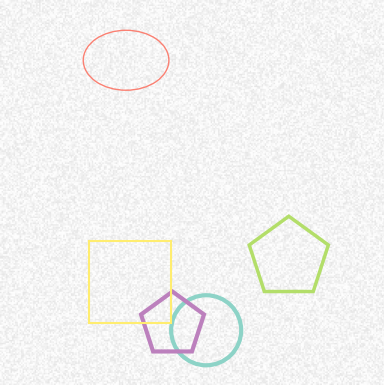[{"shape": "circle", "thickness": 3, "radius": 0.45, "center": [0.536, 0.142]}, {"shape": "oval", "thickness": 1, "radius": 0.56, "center": [0.327, 0.844]}, {"shape": "pentagon", "thickness": 2.5, "radius": 0.54, "center": [0.75, 0.33]}, {"shape": "pentagon", "thickness": 3, "radius": 0.43, "center": [0.448, 0.157]}, {"shape": "square", "thickness": 1.5, "radius": 0.53, "center": [0.337, 0.267]}]